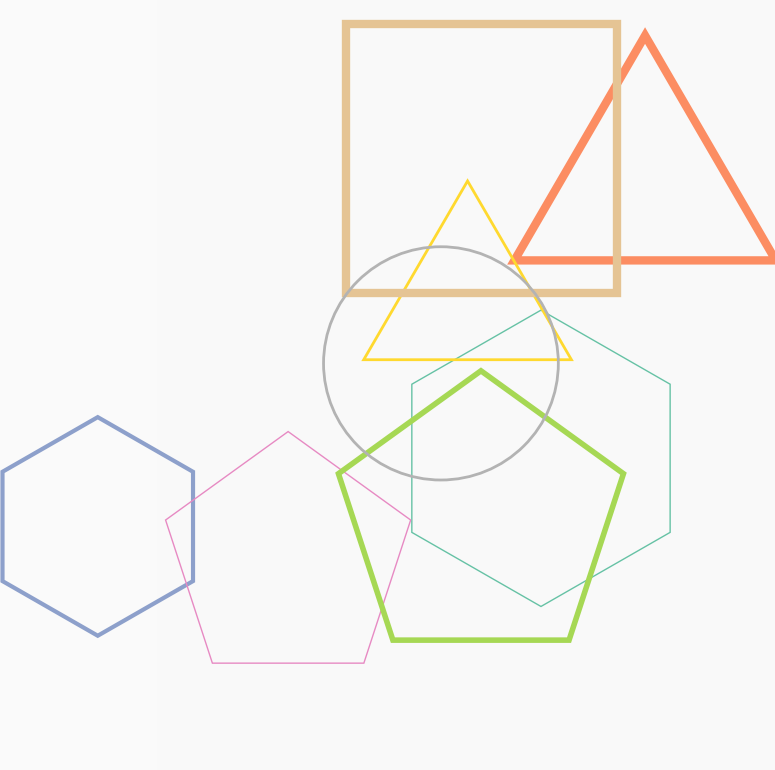[{"shape": "hexagon", "thickness": 0.5, "radius": 0.96, "center": [0.698, 0.405]}, {"shape": "triangle", "thickness": 3, "radius": 0.97, "center": [0.832, 0.759]}, {"shape": "hexagon", "thickness": 1.5, "radius": 0.71, "center": [0.126, 0.316]}, {"shape": "pentagon", "thickness": 0.5, "radius": 0.83, "center": [0.372, 0.273]}, {"shape": "pentagon", "thickness": 2, "radius": 0.97, "center": [0.621, 0.325]}, {"shape": "triangle", "thickness": 1, "radius": 0.77, "center": [0.603, 0.61]}, {"shape": "square", "thickness": 3, "radius": 0.88, "center": [0.622, 0.794]}, {"shape": "circle", "thickness": 1, "radius": 0.76, "center": [0.569, 0.528]}]